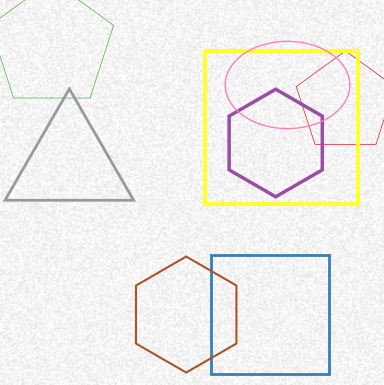[{"shape": "pentagon", "thickness": 0.5, "radius": 0.67, "center": [0.897, 0.733]}, {"shape": "square", "thickness": 2, "radius": 0.77, "center": [0.702, 0.183]}, {"shape": "pentagon", "thickness": 0.5, "radius": 0.84, "center": [0.135, 0.882]}, {"shape": "hexagon", "thickness": 2.5, "radius": 0.7, "center": [0.716, 0.629]}, {"shape": "square", "thickness": 3, "radius": 0.99, "center": [0.732, 0.669]}, {"shape": "hexagon", "thickness": 1.5, "radius": 0.75, "center": [0.484, 0.183]}, {"shape": "oval", "thickness": 1, "radius": 0.81, "center": [0.747, 0.779]}, {"shape": "triangle", "thickness": 2, "radius": 0.96, "center": [0.18, 0.576]}]